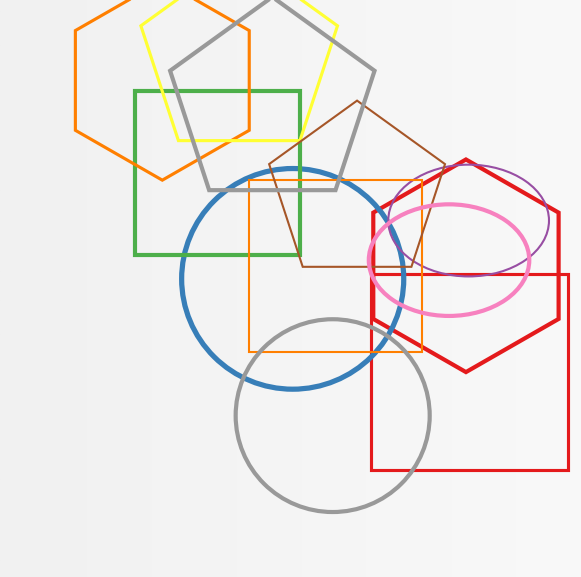[{"shape": "hexagon", "thickness": 2, "radius": 0.92, "center": [0.802, 0.539]}, {"shape": "square", "thickness": 1.5, "radius": 0.85, "center": [0.808, 0.355]}, {"shape": "circle", "thickness": 2.5, "radius": 0.96, "center": [0.504, 0.516]}, {"shape": "square", "thickness": 2, "radius": 0.71, "center": [0.374, 0.7]}, {"shape": "oval", "thickness": 1, "radius": 0.69, "center": [0.806, 0.617]}, {"shape": "square", "thickness": 1, "radius": 0.74, "center": [0.577, 0.539]}, {"shape": "hexagon", "thickness": 1.5, "radius": 0.86, "center": [0.279, 0.86]}, {"shape": "pentagon", "thickness": 1.5, "radius": 0.89, "center": [0.411, 0.899]}, {"shape": "pentagon", "thickness": 1, "radius": 0.8, "center": [0.614, 0.666]}, {"shape": "oval", "thickness": 2, "radius": 0.69, "center": [0.773, 0.549]}, {"shape": "pentagon", "thickness": 2, "radius": 0.92, "center": [0.469, 0.819]}, {"shape": "circle", "thickness": 2, "radius": 0.83, "center": [0.572, 0.279]}]